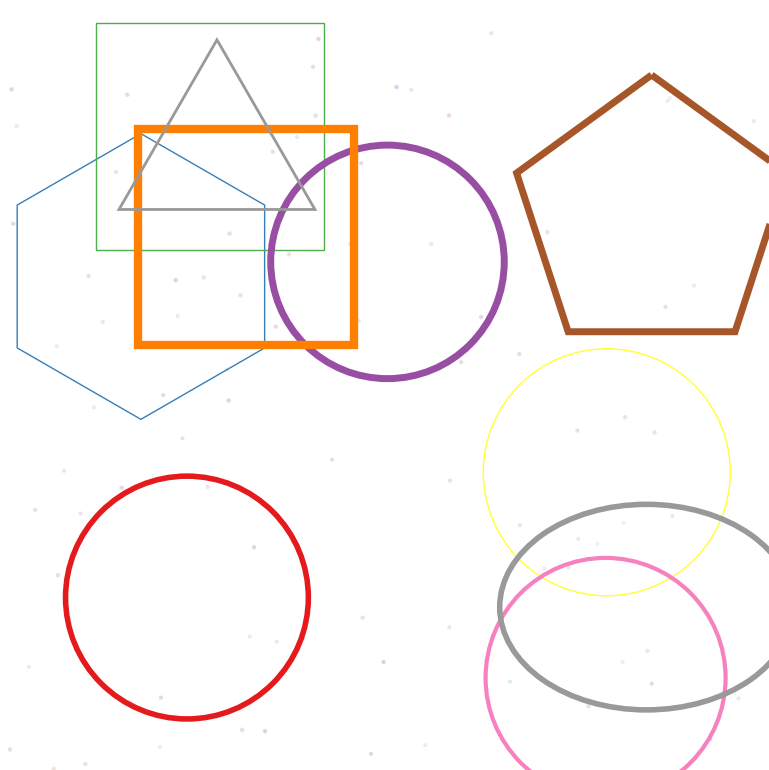[{"shape": "circle", "thickness": 2, "radius": 0.79, "center": [0.243, 0.224]}, {"shape": "hexagon", "thickness": 0.5, "radius": 0.93, "center": [0.183, 0.641]}, {"shape": "square", "thickness": 0.5, "radius": 0.74, "center": [0.272, 0.823]}, {"shape": "circle", "thickness": 2.5, "radius": 0.76, "center": [0.503, 0.66]}, {"shape": "square", "thickness": 3, "radius": 0.7, "center": [0.32, 0.692]}, {"shape": "circle", "thickness": 0.5, "radius": 0.8, "center": [0.788, 0.387]}, {"shape": "pentagon", "thickness": 2.5, "radius": 0.92, "center": [0.846, 0.718]}, {"shape": "circle", "thickness": 1.5, "radius": 0.78, "center": [0.786, 0.12]}, {"shape": "triangle", "thickness": 1, "radius": 0.73, "center": [0.282, 0.801]}, {"shape": "oval", "thickness": 2, "radius": 0.95, "center": [0.84, 0.212]}]